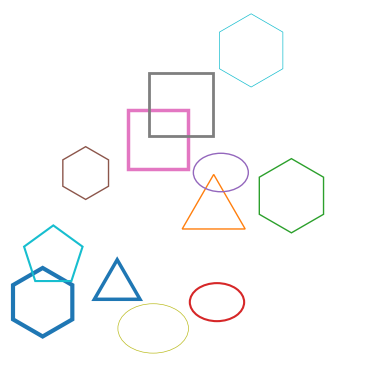[{"shape": "triangle", "thickness": 2.5, "radius": 0.34, "center": [0.304, 0.257]}, {"shape": "hexagon", "thickness": 3, "radius": 0.44, "center": [0.111, 0.215]}, {"shape": "triangle", "thickness": 1, "radius": 0.47, "center": [0.555, 0.452]}, {"shape": "hexagon", "thickness": 1, "radius": 0.48, "center": [0.757, 0.492]}, {"shape": "oval", "thickness": 1.5, "radius": 0.35, "center": [0.564, 0.215]}, {"shape": "oval", "thickness": 1, "radius": 0.36, "center": [0.574, 0.552]}, {"shape": "hexagon", "thickness": 1, "radius": 0.34, "center": [0.223, 0.551]}, {"shape": "square", "thickness": 2.5, "radius": 0.39, "center": [0.41, 0.638]}, {"shape": "square", "thickness": 2, "radius": 0.41, "center": [0.47, 0.728]}, {"shape": "oval", "thickness": 0.5, "radius": 0.46, "center": [0.398, 0.147]}, {"shape": "hexagon", "thickness": 0.5, "radius": 0.48, "center": [0.652, 0.869]}, {"shape": "pentagon", "thickness": 1.5, "radius": 0.4, "center": [0.138, 0.335]}]